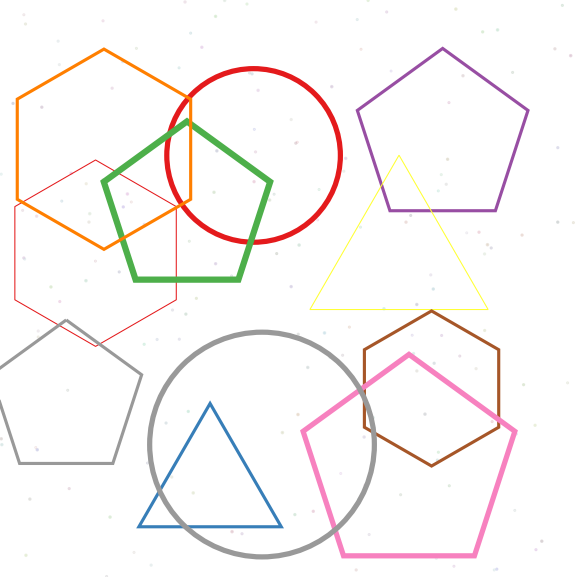[{"shape": "hexagon", "thickness": 0.5, "radius": 0.81, "center": [0.165, 0.561]}, {"shape": "circle", "thickness": 2.5, "radius": 0.75, "center": [0.439, 0.73]}, {"shape": "triangle", "thickness": 1.5, "radius": 0.71, "center": [0.364, 0.158]}, {"shape": "pentagon", "thickness": 3, "radius": 0.76, "center": [0.324, 0.637]}, {"shape": "pentagon", "thickness": 1.5, "radius": 0.78, "center": [0.767, 0.76]}, {"shape": "hexagon", "thickness": 1.5, "radius": 0.87, "center": [0.18, 0.741]}, {"shape": "triangle", "thickness": 0.5, "radius": 0.89, "center": [0.691, 0.552]}, {"shape": "hexagon", "thickness": 1.5, "radius": 0.67, "center": [0.747, 0.326]}, {"shape": "pentagon", "thickness": 2.5, "radius": 0.96, "center": [0.708, 0.193]}, {"shape": "pentagon", "thickness": 1.5, "radius": 0.69, "center": [0.115, 0.308]}, {"shape": "circle", "thickness": 2.5, "radius": 0.97, "center": [0.454, 0.229]}]